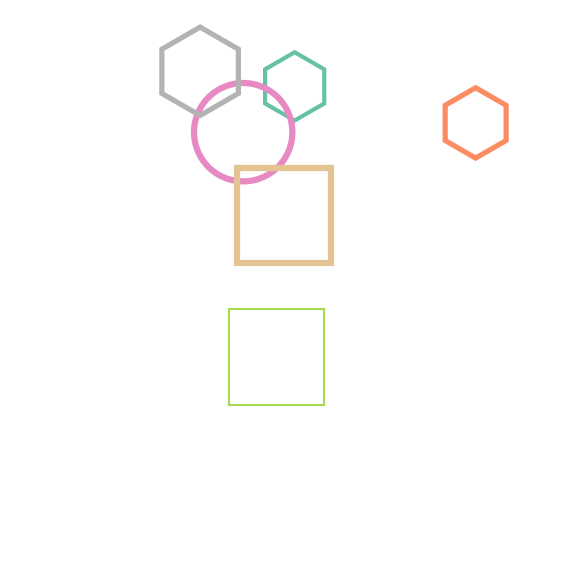[{"shape": "hexagon", "thickness": 2, "radius": 0.3, "center": [0.51, 0.85]}, {"shape": "hexagon", "thickness": 2.5, "radius": 0.3, "center": [0.824, 0.786]}, {"shape": "circle", "thickness": 3, "radius": 0.43, "center": [0.421, 0.77]}, {"shape": "square", "thickness": 1, "radius": 0.41, "center": [0.479, 0.381]}, {"shape": "square", "thickness": 3, "radius": 0.41, "center": [0.492, 0.626]}, {"shape": "hexagon", "thickness": 2.5, "radius": 0.38, "center": [0.347, 0.876]}]